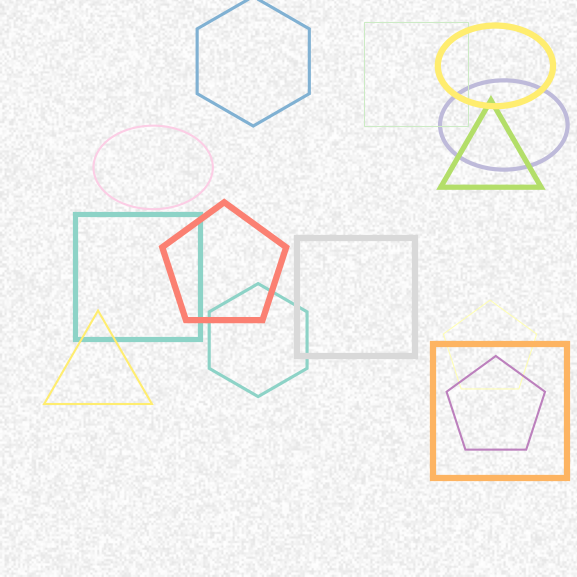[{"shape": "square", "thickness": 2.5, "radius": 0.54, "center": [0.239, 0.52]}, {"shape": "hexagon", "thickness": 1.5, "radius": 0.49, "center": [0.447, 0.41]}, {"shape": "pentagon", "thickness": 0.5, "radius": 0.42, "center": [0.849, 0.394]}, {"shape": "oval", "thickness": 2, "radius": 0.55, "center": [0.872, 0.783]}, {"shape": "pentagon", "thickness": 3, "radius": 0.56, "center": [0.388, 0.536]}, {"shape": "hexagon", "thickness": 1.5, "radius": 0.56, "center": [0.438, 0.893]}, {"shape": "square", "thickness": 3, "radius": 0.58, "center": [0.866, 0.287]}, {"shape": "triangle", "thickness": 2.5, "radius": 0.5, "center": [0.85, 0.725]}, {"shape": "oval", "thickness": 1, "radius": 0.52, "center": [0.265, 0.709]}, {"shape": "square", "thickness": 3, "radius": 0.51, "center": [0.617, 0.485]}, {"shape": "pentagon", "thickness": 1, "radius": 0.45, "center": [0.859, 0.293]}, {"shape": "square", "thickness": 0.5, "radius": 0.45, "center": [0.721, 0.871]}, {"shape": "triangle", "thickness": 1, "radius": 0.54, "center": [0.17, 0.353]}, {"shape": "oval", "thickness": 3, "radius": 0.5, "center": [0.858, 0.885]}]